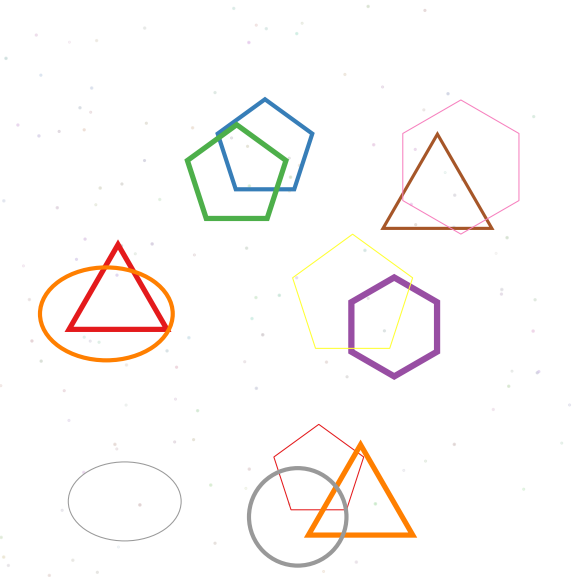[{"shape": "triangle", "thickness": 2.5, "radius": 0.49, "center": [0.204, 0.478]}, {"shape": "pentagon", "thickness": 0.5, "radius": 0.41, "center": [0.552, 0.183]}, {"shape": "pentagon", "thickness": 2, "radius": 0.43, "center": [0.459, 0.741]}, {"shape": "pentagon", "thickness": 2.5, "radius": 0.45, "center": [0.41, 0.693]}, {"shape": "hexagon", "thickness": 3, "radius": 0.43, "center": [0.683, 0.433]}, {"shape": "oval", "thickness": 2, "radius": 0.57, "center": [0.184, 0.456]}, {"shape": "triangle", "thickness": 2.5, "radius": 0.52, "center": [0.624, 0.125]}, {"shape": "pentagon", "thickness": 0.5, "radius": 0.55, "center": [0.611, 0.484]}, {"shape": "triangle", "thickness": 1.5, "radius": 0.54, "center": [0.757, 0.658]}, {"shape": "hexagon", "thickness": 0.5, "radius": 0.58, "center": [0.798, 0.71]}, {"shape": "oval", "thickness": 0.5, "radius": 0.49, "center": [0.216, 0.131]}, {"shape": "circle", "thickness": 2, "radius": 0.42, "center": [0.516, 0.104]}]